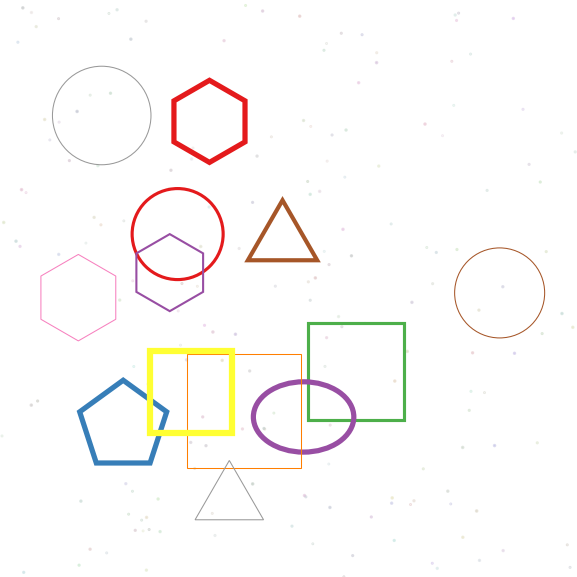[{"shape": "hexagon", "thickness": 2.5, "radius": 0.36, "center": [0.363, 0.789]}, {"shape": "circle", "thickness": 1.5, "radius": 0.39, "center": [0.308, 0.594]}, {"shape": "pentagon", "thickness": 2.5, "radius": 0.4, "center": [0.213, 0.261]}, {"shape": "square", "thickness": 1.5, "radius": 0.42, "center": [0.617, 0.356]}, {"shape": "hexagon", "thickness": 1, "radius": 0.33, "center": [0.294, 0.527]}, {"shape": "oval", "thickness": 2.5, "radius": 0.43, "center": [0.526, 0.277]}, {"shape": "square", "thickness": 0.5, "radius": 0.49, "center": [0.422, 0.288]}, {"shape": "square", "thickness": 3, "radius": 0.35, "center": [0.33, 0.321]}, {"shape": "circle", "thickness": 0.5, "radius": 0.39, "center": [0.865, 0.492]}, {"shape": "triangle", "thickness": 2, "radius": 0.35, "center": [0.489, 0.583]}, {"shape": "hexagon", "thickness": 0.5, "radius": 0.37, "center": [0.136, 0.484]}, {"shape": "triangle", "thickness": 0.5, "radius": 0.34, "center": [0.397, 0.133]}, {"shape": "circle", "thickness": 0.5, "radius": 0.43, "center": [0.176, 0.799]}]